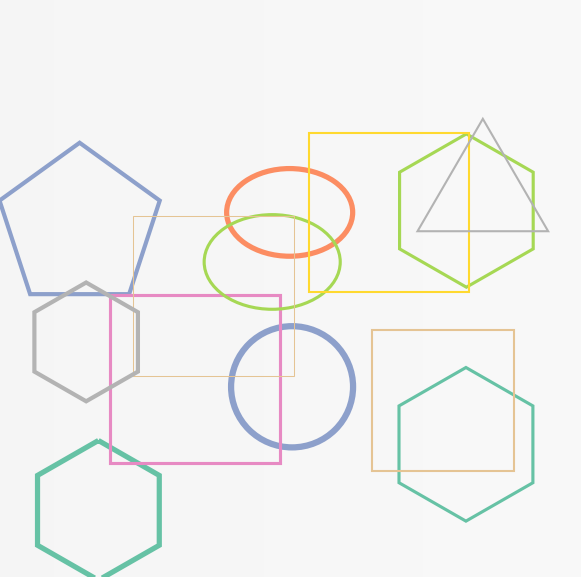[{"shape": "hexagon", "thickness": 1.5, "radius": 0.67, "center": [0.802, 0.23]}, {"shape": "hexagon", "thickness": 2.5, "radius": 0.6, "center": [0.169, 0.115]}, {"shape": "oval", "thickness": 2.5, "radius": 0.54, "center": [0.498, 0.631]}, {"shape": "circle", "thickness": 3, "radius": 0.52, "center": [0.502, 0.329]}, {"shape": "pentagon", "thickness": 2, "radius": 0.72, "center": [0.137, 0.607]}, {"shape": "square", "thickness": 1.5, "radius": 0.73, "center": [0.335, 0.343]}, {"shape": "oval", "thickness": 1.5, "radius": 0.59, "center": [0.468, 0.546]}, {"shape": "hexagon", "thickness": 1.5, "radius": 0.66, "center": [0.802, 0.635]}, {"shape": "square", "thickness": 1, "radius": 0.69, "center": [0.669, 0.631]}, {"shape": "square", "thickness": 0.5, "radius": 0.69, "center": [0.367, 0.486]}, {"shape": "square", "thickness": 1, "radius": 0.61, "center": [0.762, 0.305]}, {"shape": "hexagon", "thickness": 2, "radius": 0.51, "center": [0.148, 0.407]}, {"shape": "triangle", "thickness": 1, "radius": 0.65, "center": [0.831, 0.664]}]